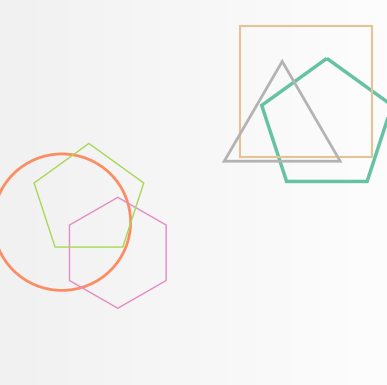[{"shape": "pentagon", "thickness": 2.5, "radius": 0.88, "center": [0.844, 0.672]}, {"shape": "circle", "thickness": 2, "radius": 0.89, "center": [0.16, 0.423]}, {"shape": "hexagon", "thickness": 1, "radius": 0.72, "center": [0.304, 0.343]}, {"shape": "pentagon", "thickness": 1, "radius": 0.74, "center": [0.229, 0.479]}, {"shape": "square", "thickness": 1.5, "radius": 0.85, "center": [0.789, 0.763]}, {"shape": "triangle", "thickness": 2, "radius": 0.86, "center": [0.728, 0.668]}]